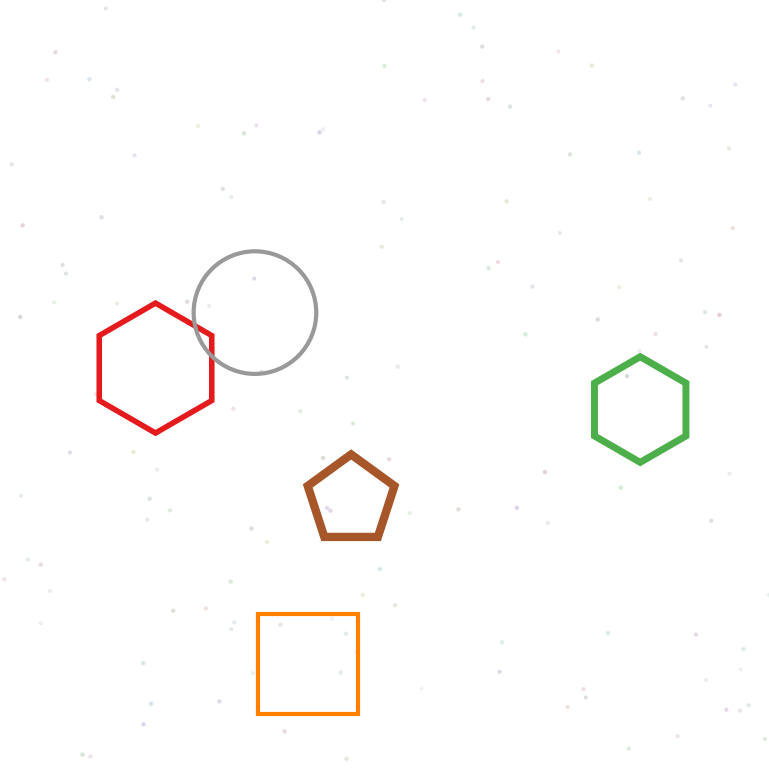[{"shape": "hexagon", "thickness": 2, "radius": 0.42, "center": [0.202, 0.522]}, {"shape": "hexagon", "thickness": 2.5, "radius": 0.34, "center": [0.831, 0.468]}, {"shape": "square", "thickness": 1.5, "radius": 0.33, "center": [0.4, 0.138]}, {"shape": "pentagon", "thickness": 3, "radius": 0.3, "center": [0.456, 0.351]}, {"shape": "circle", "thickness": 1.5, "radius": 0.4, "center": [0.331, 0.594]}]